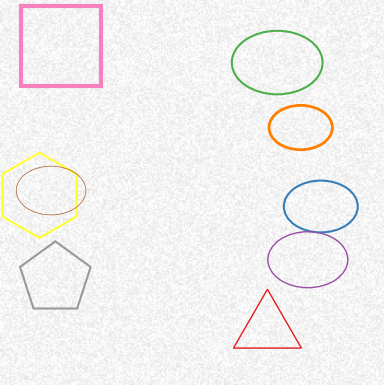[{"shape": "triangle", "thickness": 1, "radius": 0.51, "center": [0.695, 0.147]}, {"shape": "oval", "thickness": 1.5, "radius": 0.48, "center": [0.833, 0.464]}, {"shape": "oval", "thickness": 1.5, "radius": 0.59, "center": [0.72, 0.838]}, {"shape": "oval", "thickness": 1, "radius": 0.52, "center": [0.8, 0.325]}, {"shape": "oval", "thickness": 2, "radius": 0.41, "center": [0.781, 0.669]}, {"shape": "hexagon", "thickness": 1.5, "radius": 0.55, "center": [0.103, 0.493]}, {"shape": "oval", "thickness": 0.5, "radius": 0.45, "center": [0.133, 0.505]}, {"shape": "square", "thickness": 3, "radius": 0.52, "center": [0.158, 0.881]}, {"shape": "pentagon", "thickness": 1.5, "radius": 0.48, "center": [0.144, 0.277]}]